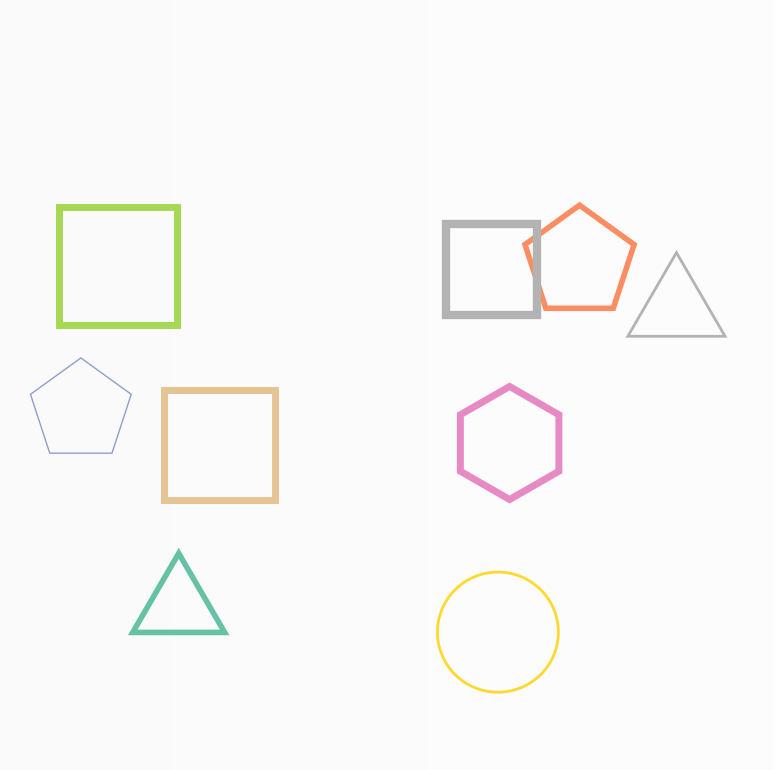[{"shape": "triangle", "thickness": 2, "radius": 0.34, "center": [0.231, 0.213]}, {"shape": "pentagon", "thickness": 2, "radius": 0.37, "center": [0.748, 0.66]}, {"shape": "pentagon", "thickness": 0.5, "radius": 0.34, "center": [0.104, 0.467]}, {"shape": "hexagon", "thickness": 2.5, "radius": 0.37, "center": [0.658, 0.425]}, {"shape": "square", "thickness": 2.5, "radius": 0.38, "center": [0.152, 0.655]}, {"shape": "circle", "thickness": 1, "radius": 0.39, "center": [0.642, 0.179]}, {"shape": "square", "thickness": 2.5, "radius": 0.36, "center": [0.283, 0.422]}, {"shape": "triangle", "thickness": 1, "radius": 0.36, "center": [0.873, 0.599]}, {"shape": "square", "thickness": 3, "radius": 0.3, "center": [0.634, 0.65]}]